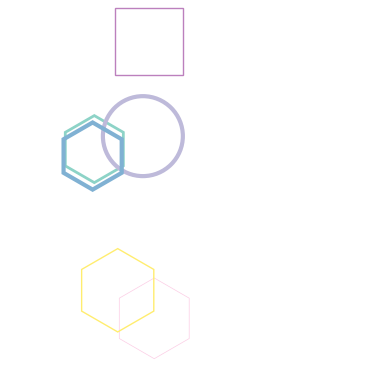[{"shape": "hexagon", "thickness": 2, "radius": 0.44, "center": [0.245, 0.613]}, {"shape": "circle", "thickness": 3, "radius": 0.52, "center": [0.371, 0.646]}, {"shape": "hexagon", "thickness": 3, "radius": 0.44, "center": [0.241, 0.595]}, {"shape": "hexagon", "thickness": 0.5, "radius": 0.52, "center": [0.401, 0.173]}, {"shape": "square", "thickness": 1, "radius": 0.44, "center": [0.387, 0.892]}, {"shape": "hexagon", "thickness": 1, "radius": 0.54, "center": [0.306, 0.246]}]